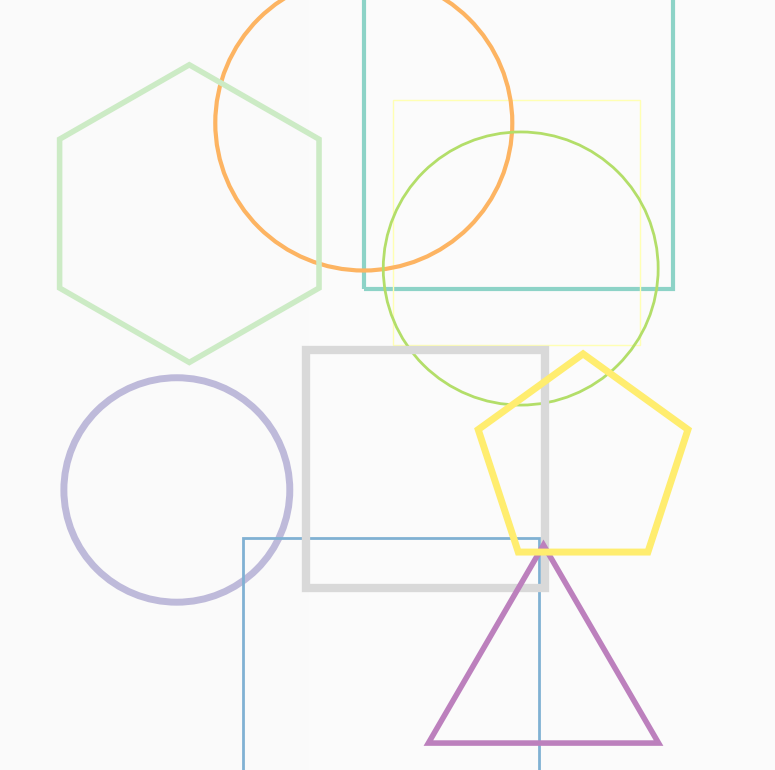[{"shape": "square", "thickness": 1.5, "radius": 1.0, "center": [0.669, 0.824]}, {"shape": "square", "thickness": 0.5, "radius": 0.8, "center": [0.666, 0.711]}, {"shape": "circle", "thickness": 2.5, "radius": 0.73, "center": [0.228, 0.364]}, {"shape": "square", "thickness": 1, "radius": 0.95, "center": [0.505, 0.111]}, {"shape": "circle", "thickness": 1.5, "radius": 0.96, "center": [0.469, 0.84]}, {"shape": "circle", "thickness": 1, "radius": 0.89, "center": [0.672, 0.651]}, {"shape": "square", "thickness": 3, "radius": 0.77, "center": [0.549, 0.391]}, {"shape": "triangle", "thickness": 2, "radius": 0.86, "center": [0.701, 0.121]}, {"shape": "hexagon", "thickness": 2, "radius": 0.97, "center": [0.244, 0.723]}, {"shape": "pentagon", "thickness": 2.5, "radius": 0.71, "center": [0.752, 0.398]}]